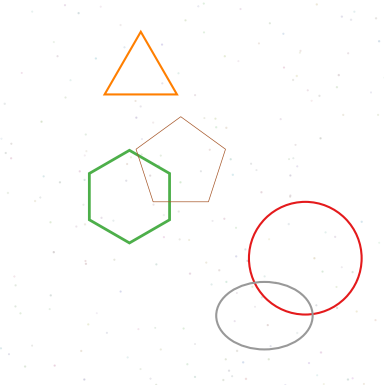[{"shape": "circle", "thickness": 1.5, "radius": 0.73, "center": [0.793, 0.329]}, {"shape": "hexagon", "thickness": 2, "radius": 0.6, "center": [0.336, 0.489]}, {"shape": "triangle", "thickness": 1.5, "radius": 0.54, "center": [0.366, 0.809]}, {"shape": "pentagon", "thickness": 0.5, "radius": 0.61, "center": [0.47, 0.575]}, {"shape": "oval", "thickness": 1.5, "radius": 0.63, "center": [0.687, 0.18]}]